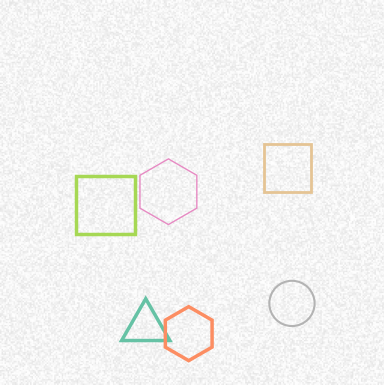[{"shape": "triangle", "thickness": 2.5, "radius": 0.36, "center": [0.379, 0.152]}, {"shape": "hexagon", "thickness": 2.5, "radius": 0.35, "center": [0.49, 0.133]}, {"shape": "hexagon", "thickness": 1, "radius": 0.43, "center": [0.437, 0.502]}, {"shape": "square", "thickness": 2.5, "radius": 0.38, "center": [0.274, 0.468]}, {"shape": "square", "thickness": 2, "radius": 0.31, "center": [0.747, 0.564]}, {"shape": "circle", "thickness": 1.5, "radius": 0.29, "center": [0.758, 0.212]}]